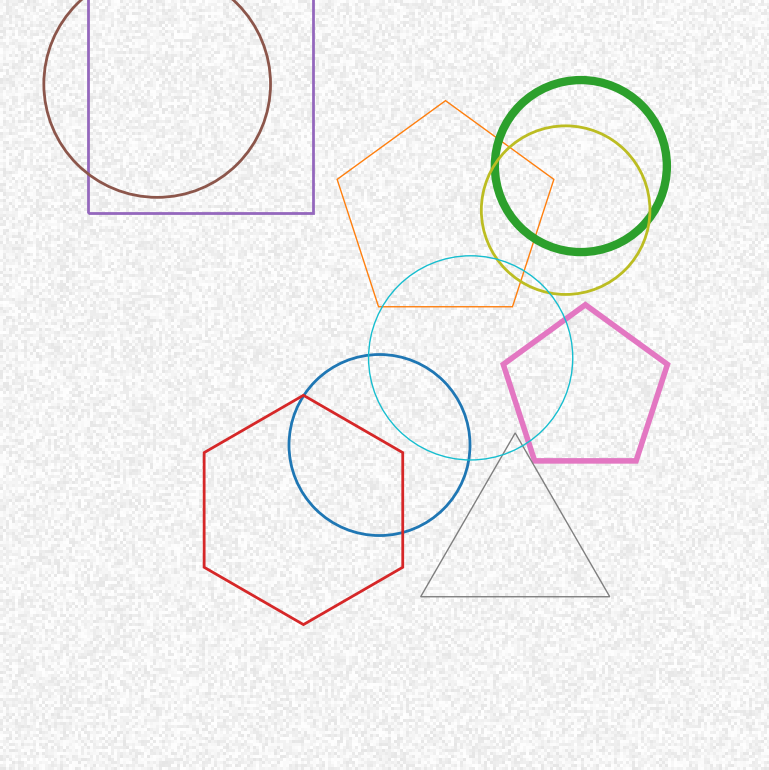[{"shape": "circle", "thickness": 1, "radius": 0.59, "center": [0.493, 0.422]}, {"shape": "pentagon", "thickness": 0.5, "radius": 0.74, "center": [0.579, 0.721]}, {"shape": "circle", "thickness": 3, "radius": 0.56, "center": [0.754, 0.784]}, {"shape": "hexagon", "thickness": 1, "radius": 0.74, "center": [0.394, 0.338]}, {"shape": "square", "thickness": 1, "radius": 0.73, "center": [0.261, 0.87]}, {"shape": "circle", "thickness": 1, "radius": 0.74, "center": [0.204, 0.891]}, {"shape": "pentagon", "thickness": 2, "radius": 0.56, "center": [0.76, 0.492]}, {"shape": "triangle", "thickness": 0.5, "radius": 0.71, "center": [0.669, 0.296]}, {"shape": "circle", "thickness": 1, "radius": 0.55, "center": [0.735, 0.727]}, {"shape": "circle", "thickness": 0.5, "radius": 0.66, "center": [0.611, 0.535]}]